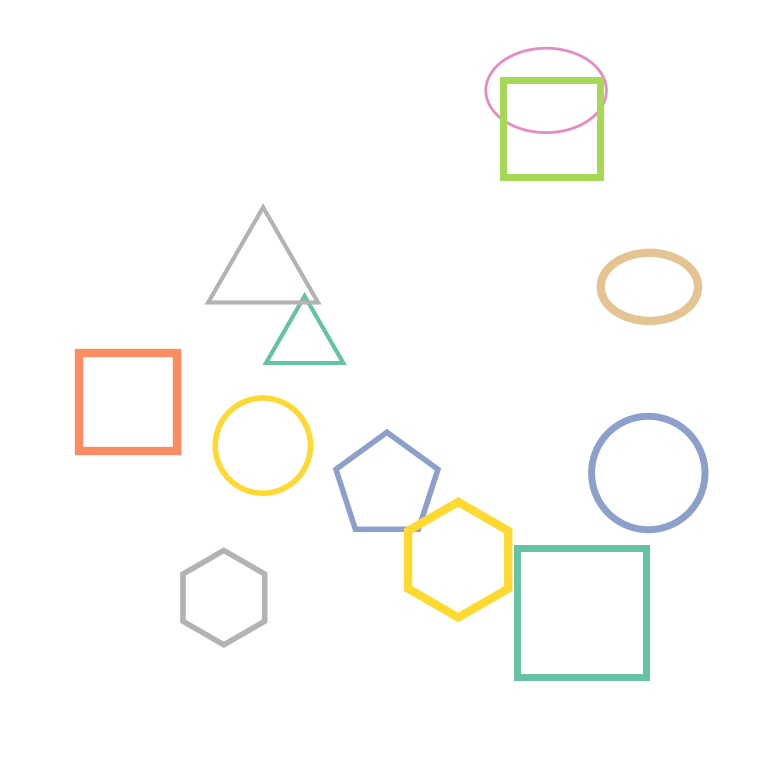[{"shape": "triangle", "thickness": 1.5, "radius": 0.29, "center": [0.396, 0.558]}, {"shape": "square", "thickness": 2.5, "radius": 0.42, "center": [0.755, 0.204]}, {"shape": "square", "thickness": 3, "radius": 0.32, "center": [0.166, 0.478]}, {"shape": "pentagon", "thickness": 2, "radius": 0.35, "center": [0.503, 0.369]}, {"shape": "circle", "thickness": 2.5, "radius": 0.37, "center": [0.842, 0.386]}, {"shape": "oval", "thickness": 1, "radius": 0.39, "center": [0.709, 0.883]}, {"shape": "square", "thickness": 2.5, "radius": 0.32, "center": [0.716, 0.834]}, {"shape": "circle", "thickness": 2, "radius": 0.31, "center": [0.341, 0.421]}, {"shape": "hexagon", "thickness": 3, "radius": 0.38, "center": [0.595, 0.273]}, {"shape": "oval", "thickness": 3, "radius": 0.32, "center": [0.843, 0.627]}, {"shape": "hexagon", "thickness": 2, "radius": 0.31, "center": [0.291, 0.224]}, {"shape": "triangle", "thickness": 1.5, "radius": 0.41, "center": [0.342, 0.648]}]